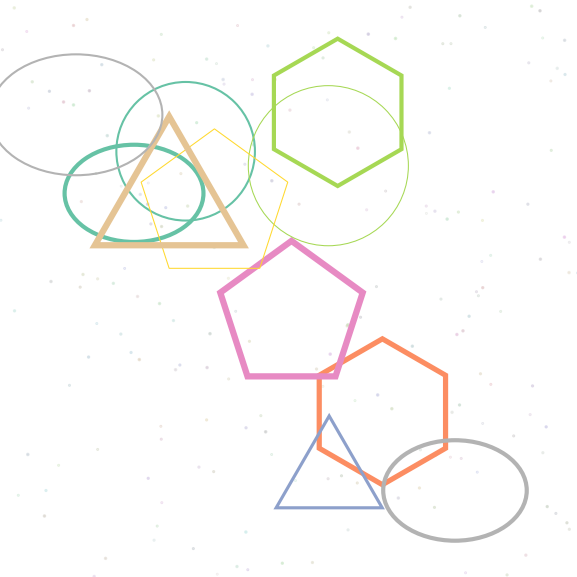[{"shape": "oval", "thickness": 2, "radius": 0.6, "center": [0.232, 0.664]}, {"shape": "circle", "thickness": 1, "radius": 0.6, "center": [0.321, 0.737]}, {"shape": "hexagon", "thickness": 2.5, "radius": 0.63, "center": [0.662, 0.286]}, {"shape": "triangle", "thickness": 1.5, "radius": 0.53, "center": [0.57, 0.173]}, {"shape": "pentagon", "thickness": 3, "radius": 0.65, "center": [0.505, 0.452]}, {"shape": "hexagon", "thickness": 2, "radius": 0.64, "center": [0.585, 0.805]}, {"shape": "circle", "thickness": 0.5, "radius": 0.69, "center": [0.569, 0.712]}, {"shape": "pentagon", "thickness": 0.5, "radius": 0.67, "center": [0.371, 0.642]}, {"shape": "triangle", "thickness": 3, "radius": 0.74, "center": [0.293, 0.649]}, {"shape": "oval", "thickness": 1, "radius": 0.75, "center": [0.132, 0.8]}, {"shape": "oval", "thickness": 2, "radius": 0.62, "center": [0.788, 0.15]}]